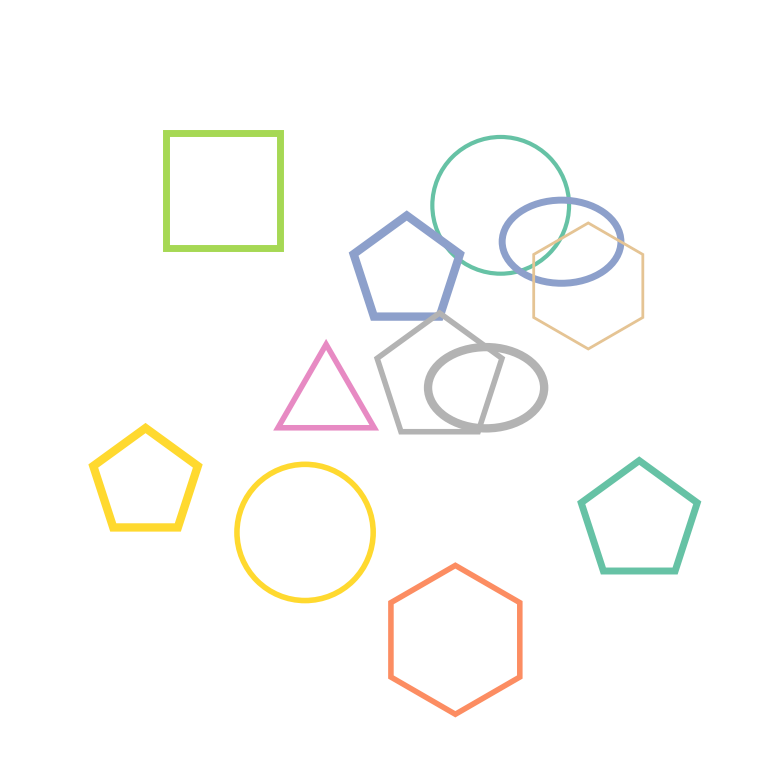[{"shape": "pentagon", "thickness": 2.5, "radius": 0.4, "center": [0.83, 0.323]}, {"shape": "circle", "thickness": 1.5, "radius": 0.44, "center": [0.65, 0.733]}, {"shape": "hexagon", "thickness": 2, "radius": 0.48, "center": [0.591, 0.169]}, {"shape": "pentagon", "thickness": 3, "radius": 0.36, "center": [0.528, 0.648]}, {"shape": "oval", "thickness": 2.5, "radius": 0.39, "center": [0.729, 0.686]}, {"shape": "triangle", "thickness": 2, "radius": 0.36, "center": [0.424, 0.481]}, {"shape": "square", "thickness": 2.5, "radius": 0.37, "center": [0.29, 0.752]}, {"shape": "pentagon", "thickness": 3, "radius": 0.36, "center": [0.189, 0.373]}, {"shape": "circle", "thickness": 2, "radius": 0.44, "center": [0.396, 0.309]}, {"shape": "hexagon", "thickness": 1, "radius": 0.41, "center": [0.764, 0.629]}, {"shape": "oval", "thickness": 3, "radius": 0.38, "center": [0.631, 0.496]}, {"shape": "pentagon", "thickness": 2, "radius": 0.43, "center": [0.571, 0.508]}]